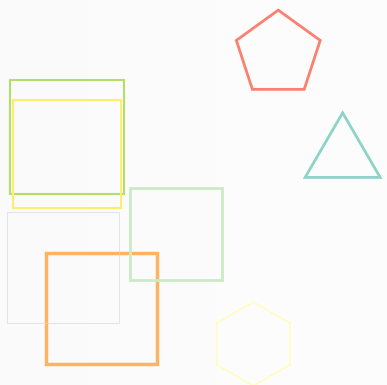[{"shape": "triangle", "thickness": 2, "radius": 0.56, "center": [0.884, 0.595]}, {"shape": "hexagon", "thickness": 1, "radius": 0.54, "center": [0.654, 0.107]}, {"shape": "pentagon", "thickness": 2, "radius": 0.57, "center": [0.718, 0.86]}, {"shape": "square", "thickness": 2.5, "radius": 0.72, "center": [0.261, 0.198]}, {"shape": "square", "thickness": 1.5, "radius": 0.74, "center": [0.173, 0.644]}, {"shape": "square", "thickness": 0.5, "radius": 0.72, "center": [0.164, 0.305]}, {"shape": "square", "thickness": 2, "radius": 0.59, "center": [0.453, 0.392]}, {"shape": "square", "thickness": 1.5, "radius": 0.7, "center": [0.173, 0.601]}]